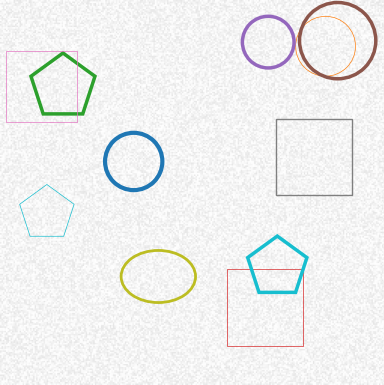[{"shape": "circle", "thickness": 3, "radius": 0.37, "center": [0.347, 0.581]}, {"shape": "circle", "thickness": 0.5, "radius": 0.39, "center": [0.846, 0.88]}, {"shape": "pentagon", "thickness": 2.5, "radius": 0.44, "center": [0.164, 0.775]}, {"shape": "square", "thickness": 0.5, "radius": 0.5, "center": [0.688, 0.202]}, {"shape": "circle", "thickness": 2.5, "radius": 0.34, "center": [0.697, 0.891]}, {"shape": "circle", "thickness": 2.5, "radius": 0.5, "center": [0.877, 0.894]}, {"shape": "square", "thickness": 0.5, "radius": 0.47, "center": [0.108, 0.776]}, {"shape": "square", "thickness": 1, "radius": 0.49, "center": [0.815, 0.591]}, {"shape": "oval", "thickness": 2, "radius": 0.48, "center": [0.411, 0.282]}, {"shape": "pentagon", "thickness": 0.5, "radius": 0.37, "center": [0.122, 0.446]}, {"shape": "pentagon", "thickness": 2.5, "radius": 0.4, "center": [0.72, 0.306]}]